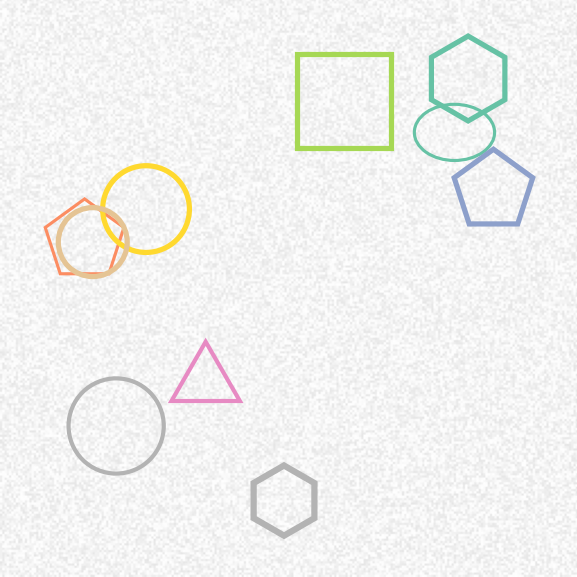[{"shape": "oval", "thickness": 1.5, "radius": 0.35, "center": [0.787, 0.77]}, {"shape": "hexagon", "thickness": 2.5, "radius": 0.37, "center": [0.811, 0.863]}, {"shape": "pentagon", "thickness": 1.5, "radius": 0.36, "center": [0.146, 0.583]}, {"shape": "pentagon", "thickness": 2.5, "radius": 0.36, "center": [0.854, 0.669]}, {"shape": "triangle", "thickness": 2, "radius": 0.34, "center": [0.356, 0.339]}, {"shape": "square", "thickness": 2.5, "radius": 0.4, "center": [0.596, 0.824]}, {"shape": "circle", "thickness": 2.5, "radius": 0.38, "center": [0.253, 0.637]}, {"shape": "circle", "thickness": 2.5, "radius": 0.3, "center": [0.161, 0.58]}, {"shape": "circle", "thickness": 2, "radius": 0.41, "center": [0.201, 0.262]}, {"shape": "hexagon", "thickness": 3, "radius": 0.3, "center": [0.492, 0.132]}]